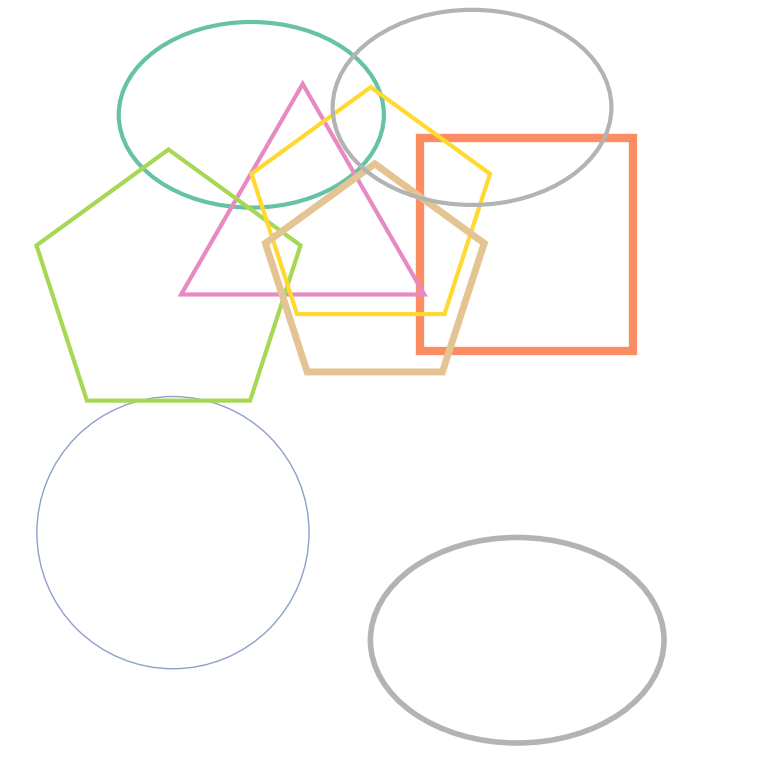[{"shape": "oval", "thickness": 1.5, "radius": 0.86, "center": [0.326, 0.851]}, {"shape": "square", "thickness": 3, "radius": 0.69, "center": [0.683, 0.683]}, {"shape": "circle", "thickness": 0.5, "radius": 0.88, "center": [0.225, 0.308]}, {"shape": "triangle", "thickness": 1.5, "radius": 0.91, "center": [0.393, 0.709]}, {"shape": "pentagon", "thickness": 1.5, "radius": 0.9, "center": [0.219, 0.626]}, {"shape": "pentagon", "thickness": 1.5, "radius": 0.81, "center": [0.482, 0.724]}, {"shape": "pentagon", "thickness": 2.5, "radius": 0.75, "center": [0.487, 0.638]}, {"shape": "oval", "thickness": 2, "radius": 0.95, "center": [0.672, 0.169]}, {"shape": "oval", "thickness": 1.5, "radius": 0.91, "center": [0.613, 0.861]}]